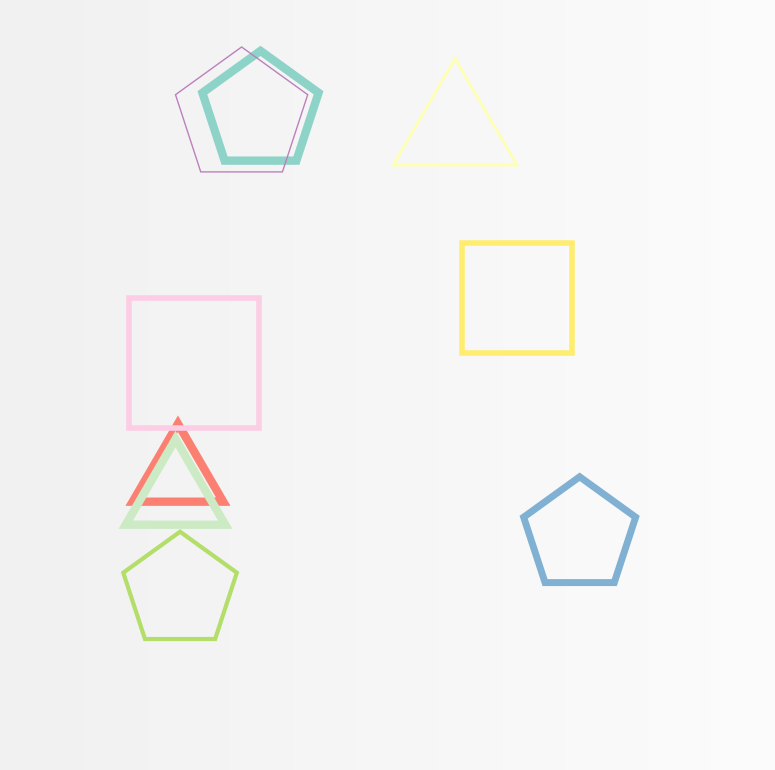[{"shape": "pentagon", "thickness": 3, "radius": 0.39, "center": [0.336, 0.855]}, {"shape": "triangle", "thickness": 1, "radius": 0.46, "center": [0.587, 0.832]}, {"shape": "triangle", "thickness": 3, "radius": 0.34, "center": [0.23, 0.382]}, {"shape": "pentagon", "thickness": 2.5, "radius": 0.38, "center": [0.748, 0.305]}, {"shape": "pentagon", "thickness": 1.5, "radius": 0.39, "center": [0.232, 0.232]}, {"shape": "square", "thickness": 2, "radius": 0.42, "center": [0.25, 0.528]}, {"shape": "pentagon", "thickness": 0.5, "radius": 0.45, "center": [0.312, 0.849]}, {"shape": "triangle", "thickness": 3, "radius": 0.37, "center": [0.226, 0.356]}, {"shape": "square", "thickness": 2, "radius": 0.36, "center": [0.667, 0.613]}]